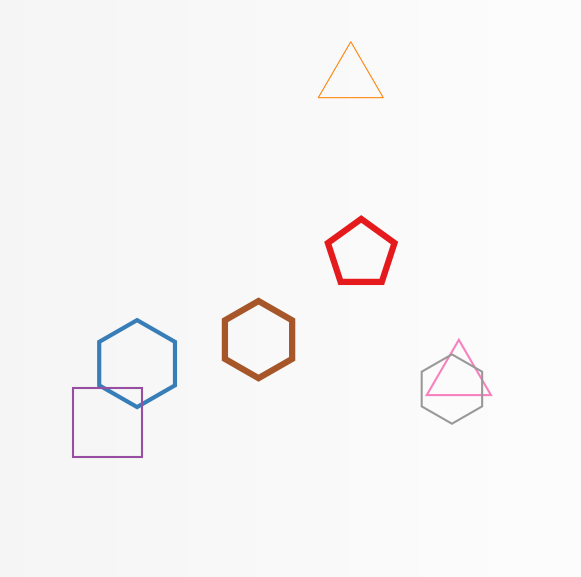[{"shape": "pentagon", "thickness": 3, "radius": 0.3, "center": [0.621, 0.56]}, {"shape": "hexagon", "thickness": 2, "radius": 0.38, "center": [0.236, 0.37]}, {"shape": "square", "thickness": 1, "radius": 0.3, "center": [0.185, 0.267]}, {"shape": "triangle", "thickness": 0.5, "radius": 0.32, "center": [0.604, 0.862]}, {"shape": "hexagon", "thickness": 3, "radius": 0.33, "center": [0.445, 0.411]}, {"shape": "triangle", "thickness": 1, "radius": 0.32, "center": [0.789, 0.347]}, {"shape": "hexagon", "thickness": 1, "radius": 0.3, "center": [0.777, 0.325]}]